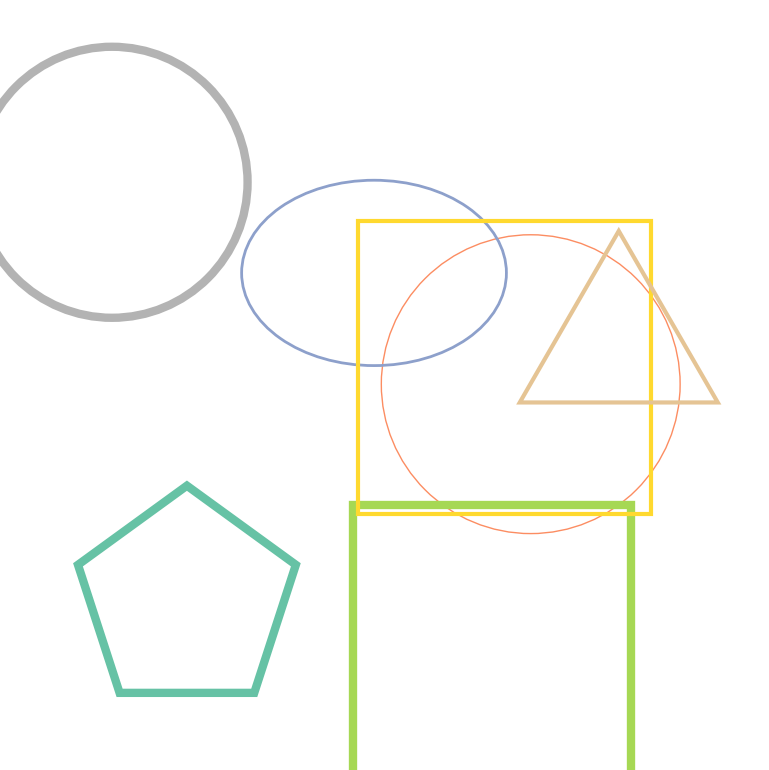[{"shape": "pentagon", "thickness": 3, "radius": 0.74, "center": [0.243, 0.221]}, {"shape": "circle", "thickness": 0.5, "radius": 0.97, "center": [0.689, 0.501]}, {"shape": "oval", "thickness": 1, "radius": 0.86, "center": [0.486, 0.646]}, {"shape": "square", "thickness": 3, "radius": 0.9, "center": [0.639, 0.164]}, {"shape": "square", "thickness": 1.5, "radius": 0.95, "center": [0.655, 0.523]}, {"shape": "triangle", "thickness": 1.5, "radius": 0.74, "center": [0.804, 0.552]}, {"shape": "circle", "thickness": 3, "radius": 0.88, "center": [0.146, 0.763]}]